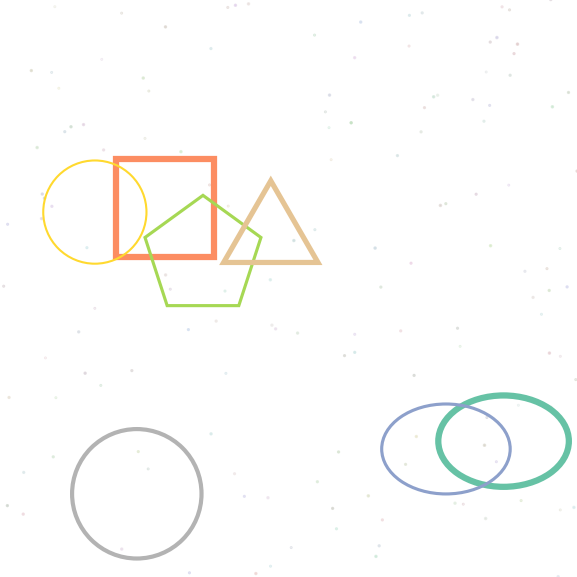[{"shape": "oval", "thickness": 3, "radius": 0.57, "center": [0.872, 0.235]}, {"shape": "square", "thickness": 3, "radius": 0.42, "center": [0.286, 0.639]}, {"shape": "oval", "thickness": 1.5, "radius": 0.56, "center": [0.772, 0.222]}, {"shape": "pentagon", "thickness": 1.5, "radius": 0.53, "center": [0.351, 0.555]}, {"shape": "circle", "thickness": 1, "radius": 0.45, "center": [0.164, 0.632]}, {"shape": "triangle", "thickness": 2.5, "radius": 0.47, "center": [0.469, 0.592]}, {"shape": "circle", "thickness": 2, "radius": 0.56, "center": [0.237, 0.144]}]